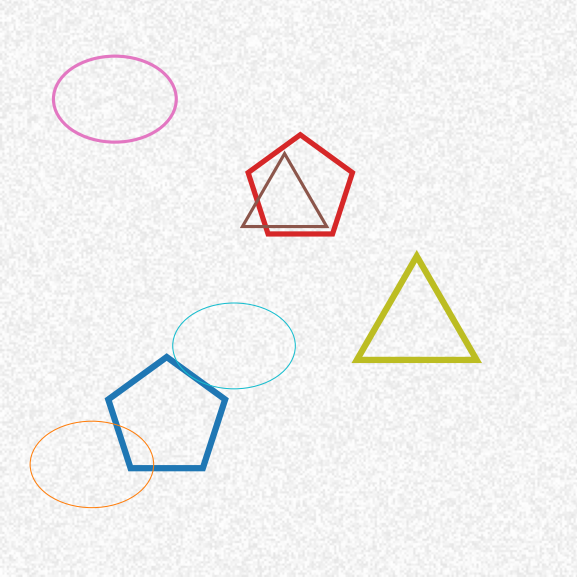[{"shape": "pentagon", "thickness": 3, "radius": 0.53, "center": [0.289, 0.274]}, {"shape": "oval", "thickness": 0.5, "radius": 0.53, "center": [0.159, 0.195]}, {"shape": "pentagon", "thickness": 2.5, "radius": 0.47, "center": [0.52, 0.671]}, {"shape": "triangle", "thickness": 1.5, "radius": 0.42, "center": [0.493, 0.649]}, {"shape": "oval", "thickness": 1.5, "radius": 0.53, "center": [0.199, 0.827]}, {"shape": "triangle", "thickness": 3, "radius": 0.6, "center": [0.722, 0.436]}, {"shape": "oval", "thickness": 0.5, "radius": 0.53, "center": [0.405, 0.4]}]